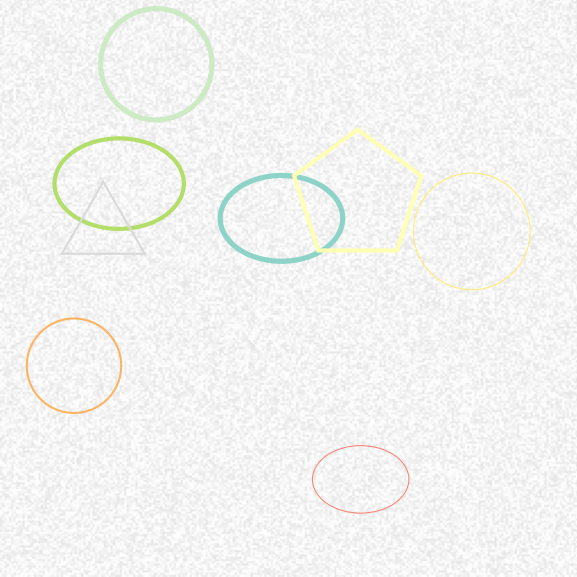[{"shape": "oval", "thickness": 2.5, "radius": 0.53, "center": [0.487, 0.621]}, {"shape": "pentagon", "thickness": 2, "radius": 0.58, "center": [0.619, 0.659]}, {"shape": "oval", "thickness": 0.5, "radius": 0.42, "center": [0.625, 0.169]}, {"shape": "circle", "thickness": 1, "radius": 0.41, "center": [0.128, 0.366]}, {"shape": "oval", "thickness": 2, "radius": 0.56, "center": [0.206, 0.681]}, {"shape": "triangle", "thickness": 1, "radius": 0.41, "center": [0.179, 0.601]}, {"shape": "circle", "thickness": 2.5, "radius": 0.48, "center": [0.271, 0.888]}, {"shape": "circle", "thickness": 0.5, "radius": 0.51, "center": [0.817, 0.598]}]